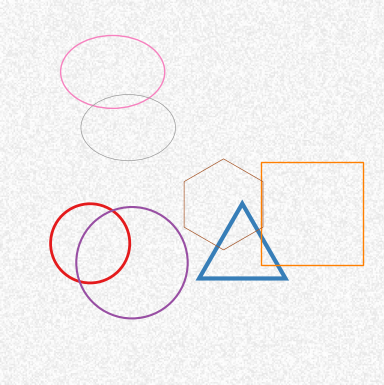[{"shape": "circle", "thickness": 2, "radius": 0.51, "center": [0.234, 0.368]}, {"shape": "triangle", "thickness": 3, "radius": 0.65, "center": [0.629, 0.341]}, {"shape": "circle", "thickness": 1.5, "radius": 0.72, "center": [0.343, 0.318]}, {"shape": "square", "thickness": 1, "radius": 0.66, "center": [0.81, 0.445]}, {"shape": "hexagon", "thickness": 0.5, "radius": 0.59, "center": [0.581, 0.469]}, {"shape": "oval", "thickness": 1, "radius": 0.68, "center": [0.293, 0.813]}, {"shape": "oval", "thickness": 0.5, "radius": 0.61, "center": [0.333, 0.669]}]